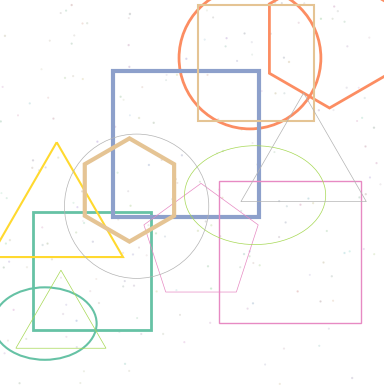[{"shape": "square", "thickness": 2, "radius": 0.77, "center": [0.238, 0.296]}, {"shape": "oval", "thickness": 1.5, "radius": 0.67, "center": [0.117, 0.16]}, {"shape": "circle", "thickness": 2, "radius": 0.92, "center": [0.649, 0.849]}, {"shape": "hexagon", "thickness": 2, "radius": 0.9, "center": [0.856, 0.9]}, {"shape": "square", "thickness": 3, "radius": 0.95, "center": [0.484, 0.626]}, {"shape": "square", "thickness": 1, "radius": 0.93, "center": [0.754, 0.346]}, {"shape": "pentagon", "thickness": 0.5, "radius": 0.78, "center": [0.522, 0.368]}, {"shape": "oval", "thickness": 0.5, "radius": 0.92, "center": [0.663, 0.493]}, {"shape": "triangle", "thickness": 0.5, "radius": 0.68, "center": [0.158, 0.163]}, {"shape": "triangle", "thickness": 1.5, "radius": 0.99, "center": [0.147, 0.432]}, {"shape": "square", "thickness": 1.5, "radius": 0.75, "center": [0.665, 0.836]}, {"shape": "hexagon", "thickness": 3, "radius": 0.67, "center": [0.336, 0.507]}, {"shape": "circle", "thickness": 0.5, "radius": 0.94, "center": [0.355, 0.464]}, {"shape": "triangle", "thickness": 0.5, "radius": 0.94, "center": [0.789, 0.57]}]